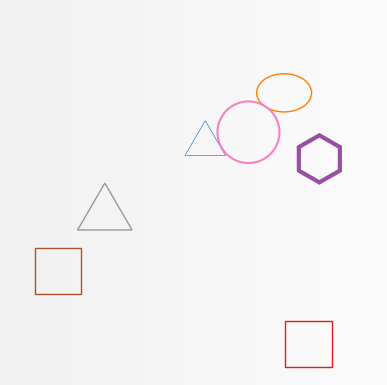[{"shape": "square", "thickness": 1, "radius": 0.3, "center": [0.796, 0.107]}, {"shape": "triangle", "thickness": 0.5, "radius": 0.3, "center": [0.53, 0.626]}, {"shape": "hexagon", "thickness": 3, "radius": 0.31, "center": [0.824, 0.587]}, {"shape": "oval", "thickness": 1, "radius": 0.35, "center": [0.733, 0.759]}, {"shape": "square", "thickness": 1, "radius": 0.3, "center": [0.15, 0.296]}, {"shape": "circle", "thickness": 1.5, "radius": 0.4, "center": [0.641, 0.657]}, {"shape": "triangle", "thickness": 1, "radius": 0.41, "center": [0.271, 0.443]}]